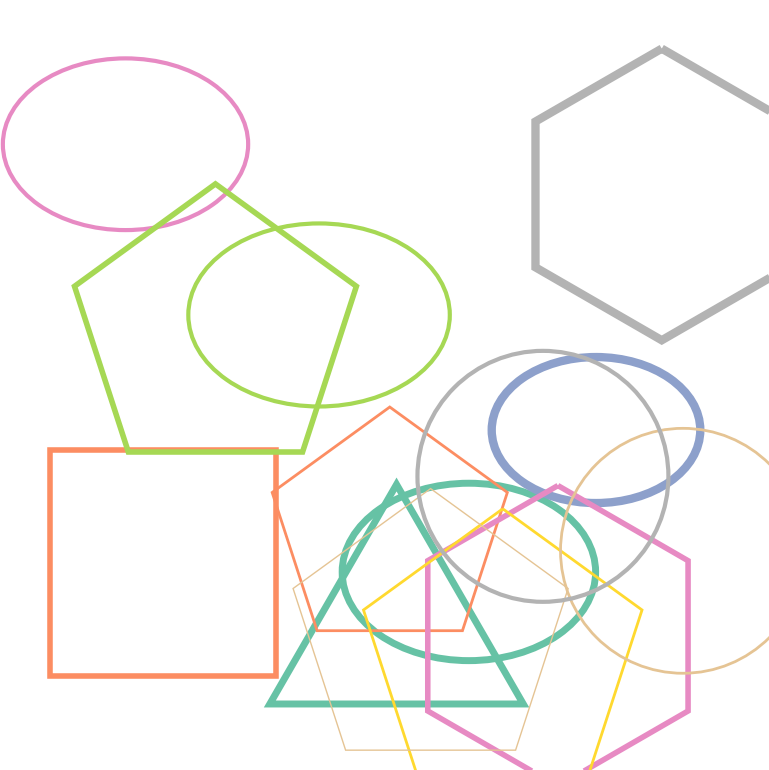[{"shape": "triangle", "thickness": 2.5, "radius": 0.95, "center": [0.515, 0.181]}, {"shape": "oval", "thickness": 2.5, "radius": 0.82, "center": [0.609, 0.257]}, {"shape": "pentagon", "thickness": 1, "radius": 0.8, "center": [0.506, 0.311]}, {"shape": "square", "thickness": 2, "radius": 0.73, "center": [0.212, 0.269]}, {"shape": "oval", "thickness": 3, "radius": 0.68, "center": [0.774, 0.441]}, {"shape": "oval", "thickness": 1.5, "radius": 0.8, "center": [0.163, 0.813]}, {"shape": "hexagon", "thickness": 2, "radius": 0.98, "center": [0.725, 0.174]}, {"shape": "oval", "thickness": 1.5, "radius": 0.85, "center": [0.414, 0.591]}, {"shape": "pentagon", "thickness": 2, "radius": 0.96, "center": [0.28, 0.569]}, {"shape": "pentagon", "thickness": 1, "radius": 0.95, "center": [0.653, 0.149]}, {"shape": "pentagon", "thickness": 0.5, "radius": 0.94, "center": [0.559, 0.178]}, {"shape": "circle", "thickness": 1, "radius": 0.8, "center": [0.887, 0.285]}, {"shape": "hexagon", "thickness": 3, "radius": 0.95, "center": [0.859, 0.747]}, {"shape": "circle", "thickness": 1.5, "radius": 0.81, "center": [0.705, 0.381]}]